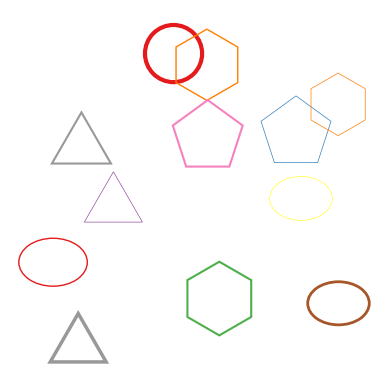[{"shape": "circle", "thickness": 3, "radius": 0.37, "center": [0.451, 0.861]}, {"shape": "oval", "thickness": 1, "radius": 0.44, "center": [0.138, 0.319]}, {"shape": "pentagon", "thickness": 0.5, "radius": 0.48, "center": [0.769, 0.655]}, {"shape": "hexagon", "thickness": 1.5, "radius": 0.48, "center": [0.57, 0.225]}, {"shape": "triangle", "thickness": 0.5, "radius": 0.44, "center": [0.294, 0.467]}, {"shape": "hexagon", "thickness": 1, "radius": 0.46, "center": [0.537, 0.832]}, {"shape": "hexagon", "thickness": 0.5, "radius": 0.41, "center": [0.878, 0.729]}, {"shape": "oval", "thickness": 0.5, "radius": 0.41, "center": [0.782, 0.485]}, {"shape": "oval", "thickness": 2, "radius": 0.4, "center": [0.879, 0.212]}, {"shape": "pentagon", "thickness": 1.5, "radius": 0.48, "center": [0.54, 0.645]}, {"shape": "triangle", "thickness": 1.5, "radius": 0.44, "center": [0.212, 0.619]}, {"shape": "triangle", "thickness": 2.5, "radius": 0.42, "center": [0.203, 0.102]}]